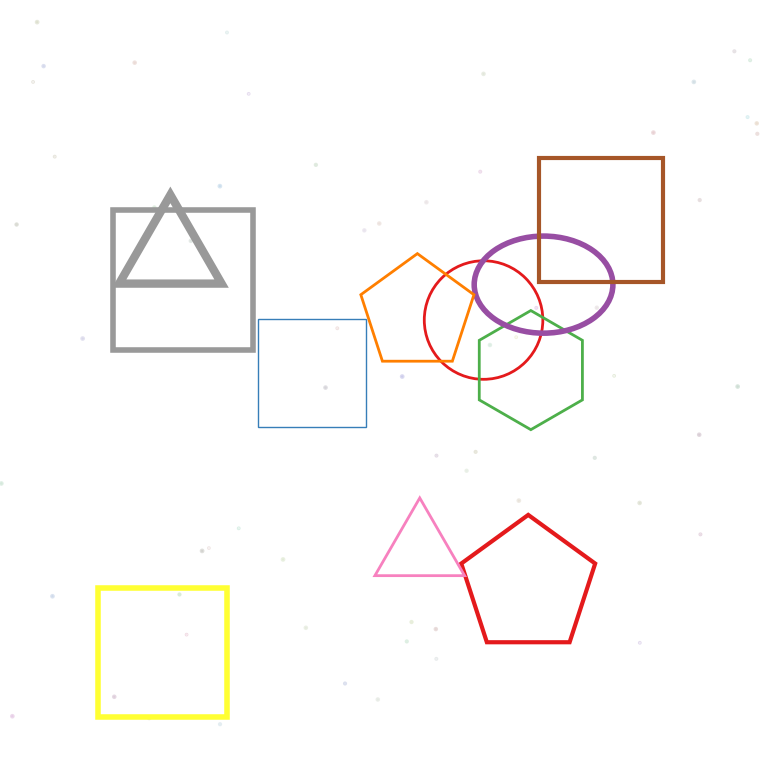[{"shape": "pentagon", "thickness": 1.5, "radius": 0.46, "center": [0.686, 0.24]}, {"shape": "circle", "thickness": 1, "radius": 0.38, "center": [0.628, 0.584]}, {"shape": "square", "thickness": 0.5, "radius": 0.35, "center": [0.405, 0.516]}, {"shape": "hexagon", "thickness": 1, "radius": 0.39, "center": [0.689, 0.519]}, {"shape": "oval", "thickness": 2, "radius": 0.45, "center": [0.706, 0.63]}, {"shape": "pentagon", "thickness": 1, "radius": 0.39, "center": [0.542, 0.593]}, {"shape": "square", "thickness": 2, "radius": 0.42, "center": [0.211, 0.153]}, {"shape": "square", "thickness": 1.5, "radius": 0.4, "center": [0.78, 0.714]}, {"shape": "triangle", "thickness": 1, "radius": 0.34, "center": [0.545, 0.286]}, {"shape": "square", "thickness": 2, "radius": 0.45, "center": [0.238, 0.636]}, {"shape": "triangle", "thickness": 3, "radius": 0.38, "center": [0.221, 0.67]}]